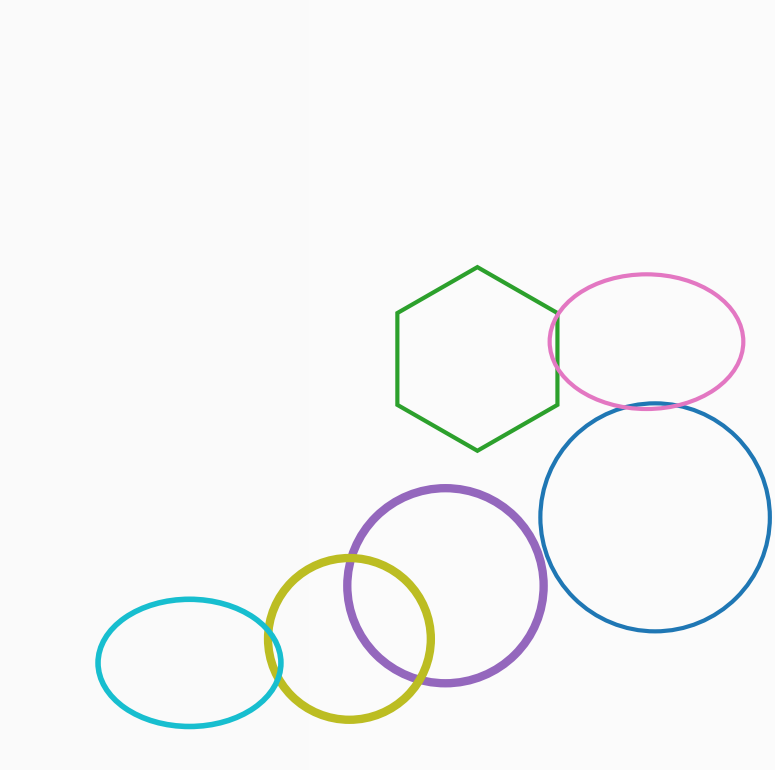[{"shape": "circle", "thickness": 1.5, "radius": 0.74, "center": [0.845, 0.328]}, {"shape": "hexagon", "thickness": 1.5, "radius": 0.6, "center": [0.616, 0.534]}, {"shape": "circle", "thickness": 3, "radius": 0.63, "center": [0.575, 0.239]}, {"shape": "oval", "thickness": 1.5, "radius": 0.62, "center": [0.834, 0.556]}, {"shape": "circle", "thickness": 3, "radius": 0.53, "center": [0.451, 0.17]}, {"shape": "oval", "thickness": 2, "radius": 0.59, "center": [0.244, 0.139]}]